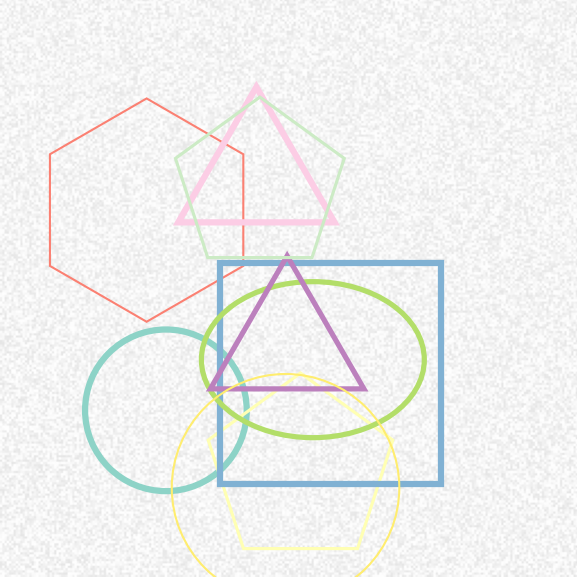[{"shape": "circle", "thickness": 3, "radius": 0.7, "center": [0.287, 0.289]}, {"shape": "pentagon", "thickness": 1.5, "radius": 0.84, "center": [0.52, 0.185]}, {"shape": "hexagon", "thickness": 1, "radius": 0.97, "center": [0.254, 0.635]}, {"shape": "square", "thickness": 3, "radius": 0.96, "center": [0.572, 0.353]}, {"shape": "oval", "thickness": 2.5, "radius": 0.96, "center": [0.542, 0.376]}, {"shape": "triangle", "thickness": 3, "radius": 0.78, "center": [0.444, 0.692]}, {"shape": "triangle", "thickness": 2.5, "radius": 0.77, "center": [0.497, 0.402]}, {"shape": "pentagon", "thickness": 1.5, "radius": 0.77, "center": [0.45, 0.677]}, {"shape": "circle", "thickness": 1, "radius": 0.98, "center": [0.494, 0.155]}]